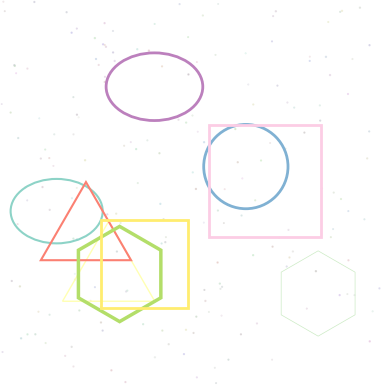[{"shape": "oval", "thickness": 1.5, "radius": 0.6, "center": [0.147, 0.452]}, {"shape": "triangle", "thickness": 1, "radius": 0.69, "center": [0.282, 0.287]}, {"shape": "triangle", "thickness": 1.5, "radius": 0.68, "center": [0.223, 0.392]}, {"shape": "circle", "thickness": 2, "radius": 0.55, "center": [0.639, 0.567]}, {"shape": "hexagon", "thickness": 2.5, "radius": 0.62, "center": [0.311, 0.288]}, {"shape": "square", "thickness": 2, "radius": 0.73, "center": [0.688, 0.529]}, {"shape": "oval", "thickness": 2, "radius": 0.63, "center": [0.401, 0.775]}, {"shape": "hexagon", "thickness": 0.5, "radius": 0.55, "center": [0.826, 0.238]}, {"shape": "square", "thickness": 2, "radius": 0.57, "center": [0.375, 0.314]}]